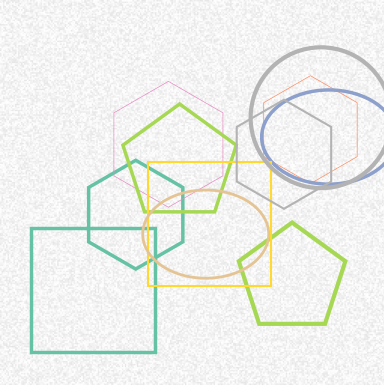[{"shape": "square", "thickness": 2.5, "radius": 0.81, "center": [0.242, 0.247]}, {"shape": "hexagon", "thickness": 2.5, "radius": 0.71, "center": [0.353, 0.442]}, {"shape": "hexagon", "thickness": 0.5, "radius": 0.7, "center": [0.806, 0.663]}, {"shape": "oval", "thickness": 2.5, "radius": 0.87, "center": [0.854, 0.644]}, {"shape": "hexagon", "thickness": 0.5, "radius": 0.82, "center": [0.437, 0.625]}, {"shape": "pentagon", "thickness": 3, "radius": 0.73, "center": [0.759, 0.277]}, {"shape": "pentagon", "thickness": 2.5, "radius": 0.77, "center": [0.467, 0.575]}, {"shape": "square", "thickness": 1.5, "radius": 0.8, "center": [0.544, 0.418]}, {"shape": "oval", "thickness": 2, "radius": 0.82, "center": [0.534, 0.392]}, {"shape": "circle", "thickness": 3, "radius": 0.91, "center": [0.834, 0.694]}, {"shape": "hexagon", "thickness": 1.5, "radius": 0.71, "center": [0.738, 0.599]}]